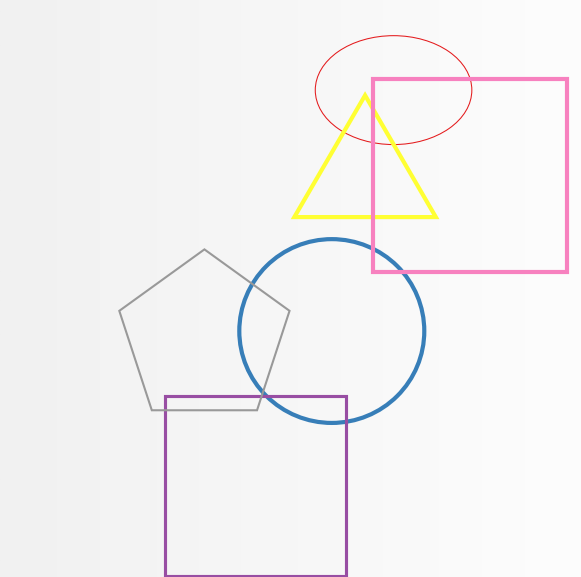[{"shape": "oval", "thickness": 0.5, "radius": 0.67, "center": [0.677, 0.843]}, {"shape": "circle", "thickness": 2, "radius": 0.8, "center": [0.571, 0.426]}, {"shape": "square", "thickness": 1.5, "radius": 0.78, "center": [0.44, 0.158]}, {"shape": "triangle", "thickness": 2, "radius": 0.7, "center": [0.628, 0.694]}, {"shape": "square", "thickness": 2, "radius": 0.83, "center": [0.808, 0.695]}, {"shape": "pentagon", "thickness": 1, "radius": 0.77, "center": [0.352, 0.413]}]